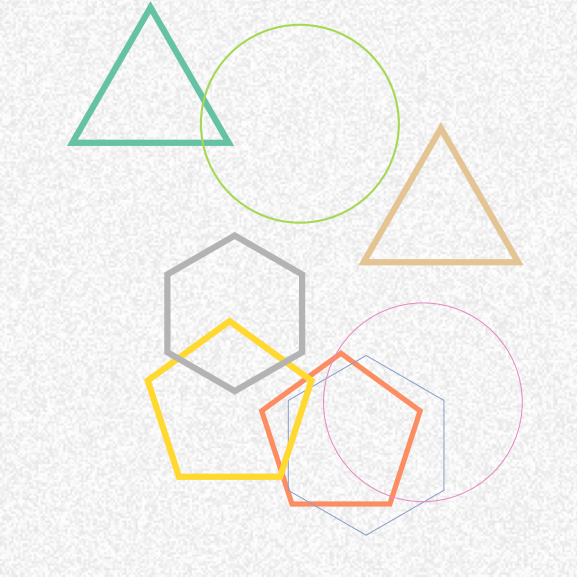[{"shape": "triangle", "thickness": 3, "radius": 0.78, "center": [0.261, 0.83]}, {"shape": "pentagon", "thickness": 2.5, "radius": 0.72, "center": [0.59, 0.243]}, {"shape": "hexagon", "thickness": 0.5, "radius": 0.78, "center": [0.634, 0.228]}, {"shape": "circle", "thickness": 0.5, "radius": 0.86, "center": [0.732, 0.302]}, {"shape": "circle", "thickness": 1, "radius": 0.86, "center": [0.519, 0.785]}, {"shape": "pentagon", "thickness": 3, "radius": 0.74, "center": [0.398, 0.294]}, {"shape": "triangle", "thickness": 3, "radius": 0.77, "center": [0.763, 0.622]}, {"shape": "hexagon", "thickness": 3, "radius": 0.67, "center": [0.406, 0.457]}]